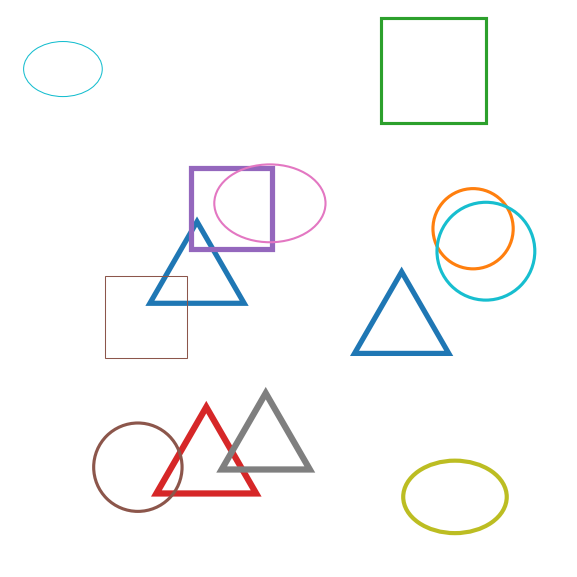[{"shape": "triangle", "thickness": 2.5, "radius": 0.47, "center": [0.341, 0.521]}, {"shape": "triangle", "thickness": 2.5, "radius": 0.47, "center": [0.695, 0.434]}, {"shape": "circle", "thickness": 1.5, "radius": 0.35, "center": [0.819, 0.603]}, {"shape": "square", "thickness": 1.5, "radius": 0.45, "center": [0.751, 0.877]}, {"shape": "triangle", "thickness": 3, "radius": 0.5, "center": [0.357, 0.195]}, {"shape": "square", "thickness": 2.5, "radius": 0.35, "center": [0.401, 0.639]}, {"shape": "circle", "thickness": 1.5, "radius": 0.38, "center": [0.239, 0.19]}, {"shape": "square", "thickness": 0.5, "radius": 0.35, "center": [0.253, 0.45]}, {"shape": "oval", "thickness": 1, "radius": 0.48, "center": [0.467, 0.647]}, {"shape": "triangle", "thickness": 3, "radius": 0.44, "center": [0.46, 0.23]}, {"shape": "oval", "thickness": 2, "radius": 0.45, "center": [0.788, 0.139]}, {"shape": "circle", "thickness": 1.5, "radius": 0.42, "center": [0.841, 0.564]}, {"shape": "oval", "thickness": 0.5, "radius": 0.34, "center": [0.109, 0.88]}]